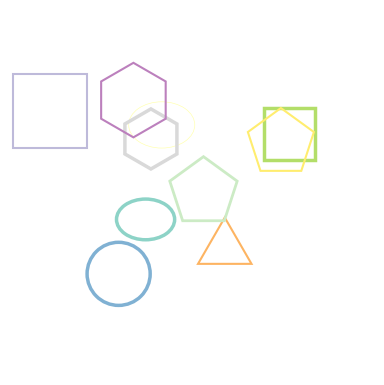[{"shape": "oval", "thickness": 2.5, "radius": 0.38, "center": [0.378, 0.43]}, {"shape": "oval", "thickness": 0.5, "radius": 0.43, "center": [0.42, 0.676]}, {"shape": "square", "thickness": 1.5, "radius": 0.48, "center": [0.131, 0.712]}, {"shape": "circle", "thickness": 2.5, "radius": 0.41, "center": [0.308, 0.289]}, {"shape": "triangle", "thickness": 1.5, "radius": 0.4, "center": [0.584, 0.355]}, {"shape": "square", "thickness": 2.5, "radius": 0.34, "center": [0.752, 0.651]}, {"shape": "hexagon", "thickness": 2.5, "radius": 0.39, "center": [0.392, 0.639]}, {"shape": "hexagon", "thickness": 1.5, "radius": 0.48, "center": [0.347, 0.74]}, {"shape": "pentagon", "thickness": 2, "radius": 0.46, "center": [0.529, 0.501]}, {"shape": "pentagon", "thickness": 1.5, "radius": 0.45, "center": [0.73, 0.629]}]